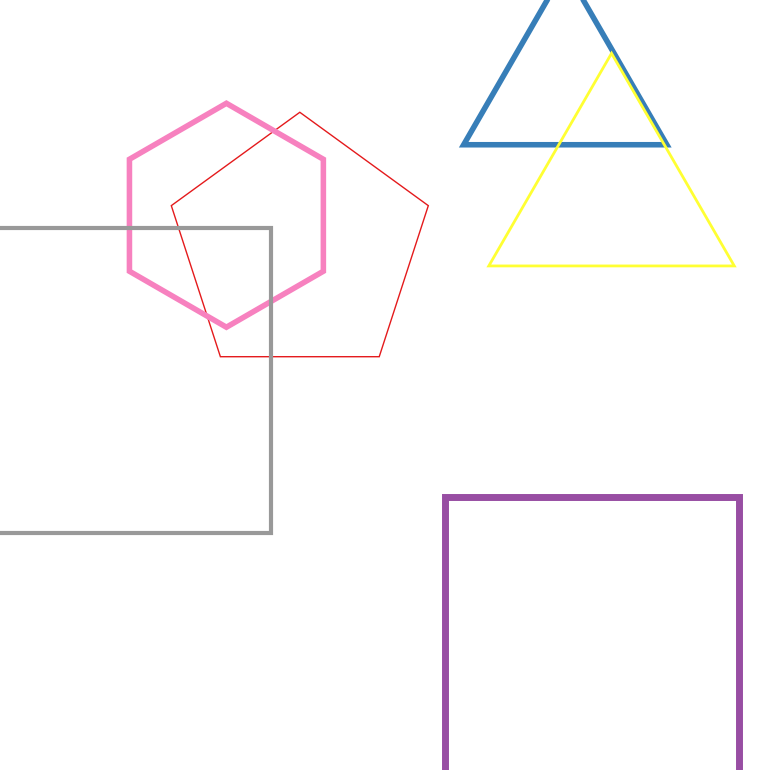[{"shape": "pentagon", "thickness": 0.5, "radius": 0.88, "center": [0.389, 0.679]}, {"shape": "triangle", "thickness": 2, "radius": 0.76, "center": [0.734, 0.888]}, {"shape": "square", "thickness": 2.5, "radius": 0.95, "center": [0.769, 0.164]}, {"shape": "triangle", "thickness": 1, "radius": 0.92, "center": [0.794, 0.747]}, {"shape": "hexagon", "thickness": 2, "radius": 0.73, "center": [0.294, 0.72]}, {"shape": "square", "thickness": 1.5, "radius": 0.99, "center": [0.154, 0.506]}]